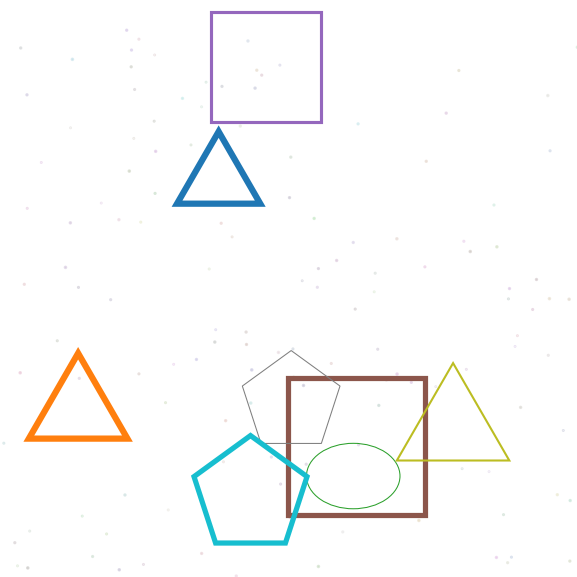[{"shape": "triangle", "thickness": 3, "radius": 0.42, "center": [0.379, 0.688]}, {"shape": "triangle", "thickness": 3, "radius": 0.49, "center": [0.135, 0.289]}, {"shape": "oval", "thickness": 0.5, "radius": 0.4, "center": [0.612, 0.175]}, {"shape": "square", "thickness": 1.5, "radius": 0.48, "center": [0.461, 0.883]}, {"shape": "square", "thickness": 2.5, "radius": 0.6, "center": [0.618, 0.226]}, {"shape": "pentagon", "thickness": 0.5, "radius": 0.44, "center": [0.504, 0.303]}, {"shape": "triangle", "thickness": 1, "radius": 0.56, "center": [0.785, 0.258]}, {"shape": "pentagon", "thickness": 2.5, "radius": 0.51, "center": [0.434, 0.142]}]